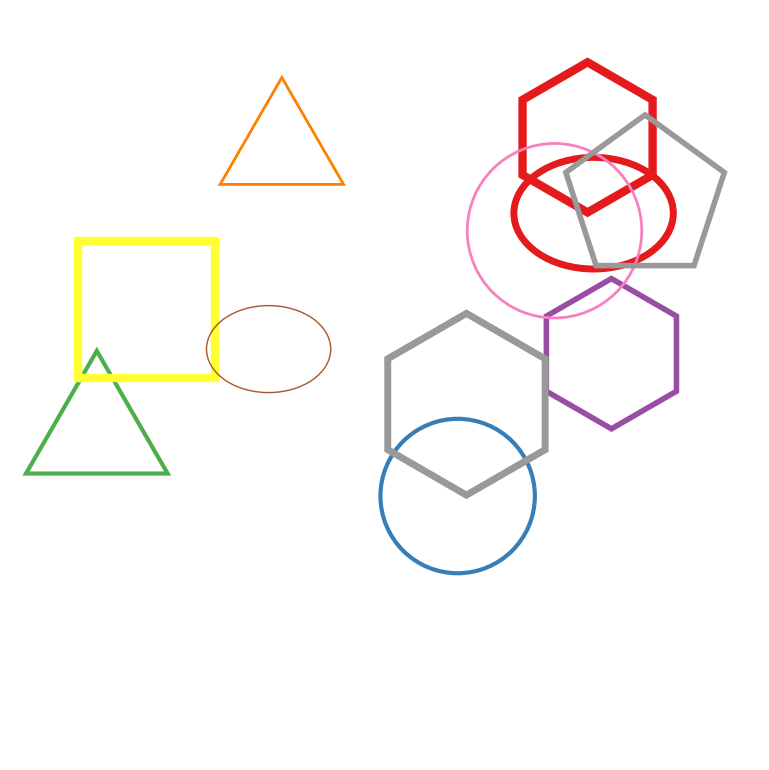[{"shape": "hexagon", "thickness": 3, "radius": 0.49, "center": [0.763, 0.822]}, {"shape": "oval", "thickness": 2.5, "radius": 0.52, "center": [0.771, 0.723]}, {"shape": "circle", "thickness": 1.5, "radius": 0.5, "center": [0.594, 0.356]}, {"shape": "triangle", "thickness": 1.5, "radius": 0.53, "center": [0.126, 0.438]}, {"shape": "hexagon", "thickness": 2, "radius": 0.49, "center": [0.794, 0.541]}, {"shape": "triangle", "thickness": 1, "radius": 0.46, "center": [0.366, 0.807]}, {"shape": "square", "thickness": 3, "radius": 0.44, "center": [0.19, 0.598]}, {"shape": "oval", "thickness": 0.5, "radius": 0.4, "center": [0.349, 0.547]}, {"shape": "circle", "thickness": 1, "radius": 0.57, "center": [0.72, 0.7]}, {"shape": "pentagon", "thickness": 2, "radius": 0.54, "center": [0.838, 0.743]}, {"shape": "hexagon", "thickness": 2.5, "radius": 0.59, "center": [0.606, 0.475]}]